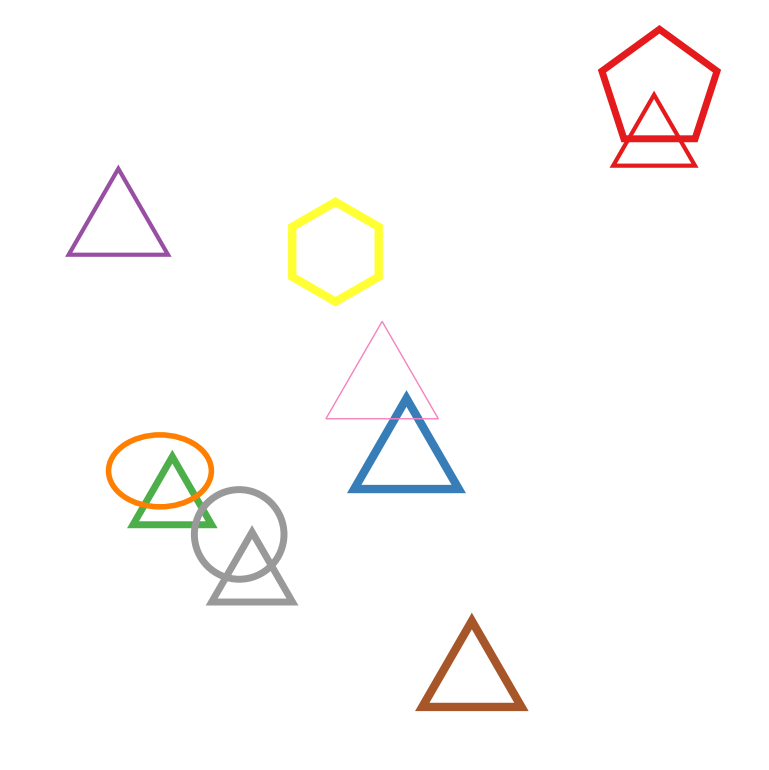[{"shape": "triangle", "thickness": 1.5, "radius": 0.31, "center": [0.849, 0.816]}, {"shape": "pentagon", "thickness": 2.5, "radius": 0.39, "center": [0.856, 0.883]}, {"shape": "triangle", "thickness": 3, "radius": 0.39, "center": [0.528, 0.404]}, {"shape": "triangle", "thickness": 2.5, "radius": 0.29, "center": [0.224, 0.348]}, {"shape": "triangle", "thickness": 1.5, "radius": 0.37, "center": [0.154, 0.706]}, {"shape": "oval", "thickness": 2, "radius": 0.33, "center": [0.208, 0.388]}, {"shape": "hexagon", "thickness": 3, "radius": 0.32, "center": [0.436, 0.673]}, {"shape": "triangle", "thickness": 3, "radius": 0.37, "center": [0.613, 0.119]}, {"shape": "triangle", "thickness": 0.5, "radius": 0.42, "center": [0.496, 0.498]}, {"shape": "triangle", "thickness": 2.5, "radius": 0.3, "center": [0.327, 0.248]}, {"shape": "circle", "thickness": 2.5, "radius": 0.29, "center": [0.311, 0.306]}]